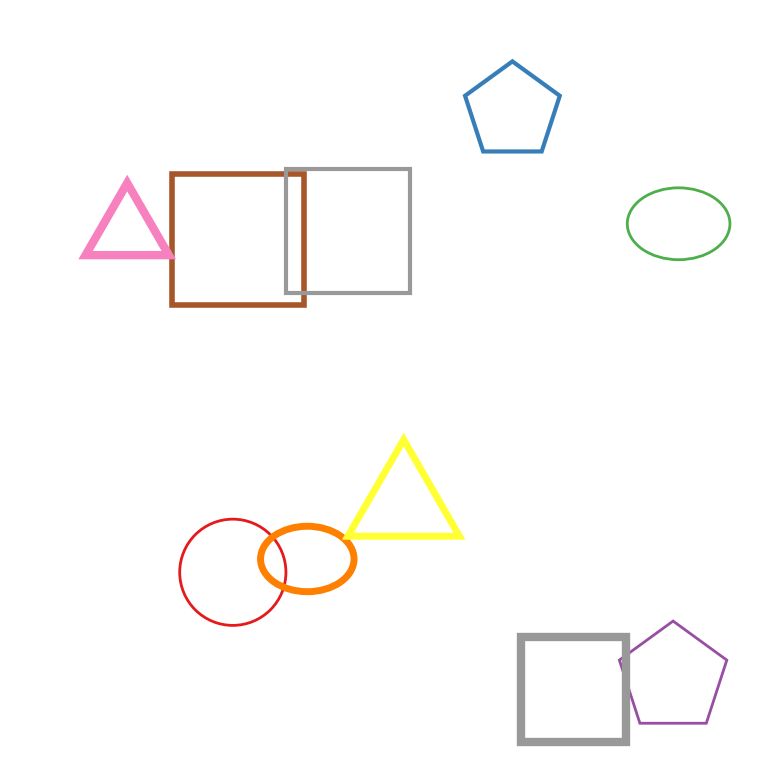[{"shape": "circle", "thickness": 1, "radius": 0.34, "center": [0.302, 0.257]}, {"shape": "pentagon", "thickness": 1.5, "radius": 0.32, "center": [0.665, 0.856]}, {"shape": "oval", "thickness": 1, "radius": 0.33, "center": [0.881, 0.709]}, {"shape": "pentagon", "thickness": 1, "radius": 0.37, "center": [0.874, 0.12]}, {"shape": "oval", "thickness": 2.5, "radius": 0.3, "center": [0.399, 0.274]}, {"shape": "triangle", "thickness": 2.5, "radius": 0.42, "center": [0.524, 0.345]}, {"shape": "square", "thickness": 2, "radius": 0.43, "center": [0.309, 0.689]}, {"shape": "triangle", "thickness": 3, "radius": 0.31, "center": [0.165, 0.7]}, {"shape": "square", "thickness": 1.5, "radius": 0.4, "center": [0.452, 0.7]}, {"shape": "square", "thickness": 3, "radius": 0.34, "center": [0.745, 0.104]}]